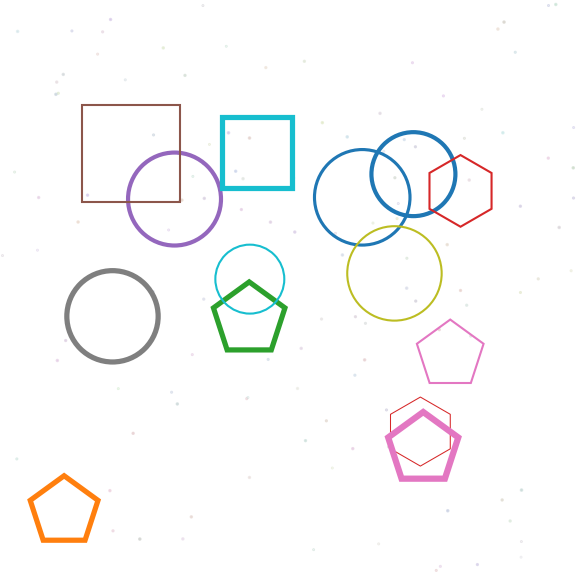[{"shape": "circle", "thickness": 1.5, "radius": 0.41, "center": [0.627, 0.657]}, {"shape": "circle", "thickness": 2, "radius": 0.36, "center": [0.716, 0.698]}, {"shape": "pentagon", "thickness": 2.5, "radius": 0.31, "center": [0.111, 0.114]}, {"shape": "pentagon", "thickness": 2.5, "radius": 0.33, "center": [0.432, 0.446]}, {"shape": "hexagon", "thickness": 1, "radius": 0.31, "center": [0.797, 0.669]}, {"shape": "hexagon", "thickness": 0.5, "radius": 0.3, "center": [0.728, 0.252]}, {"shape": "circle", "thickness": 2, "radius": 0.4, "center": [0.302, 0.654]}, {"shape": "square", "thickness": 1, "radius": 0.42, "center": [0.227, 0.733]}, {"shape": "pentagon", "thickness": 3, "radius": 0.32, "center": [0.733, 0.222]}, {"shape": "pentagon", "thickness": 1, "radius": 0.3, "center": [0.78, 0.385]}, {"shape": "circle", "thickness": 2.5, "radius": 0.4, "center": [0.195, 0.451]}, {"shape": "circle", "thickness": 1, "radius": 0.41, "center": [0.683, 0.526]}, {"shape": "circle", "thickness": 1, "radius": 0.3, "center": [0.433, 0.516]}, {"shape": "square", "thickness": 2.5, "radius": 0.31, "center": [0.445, 0.735]}]